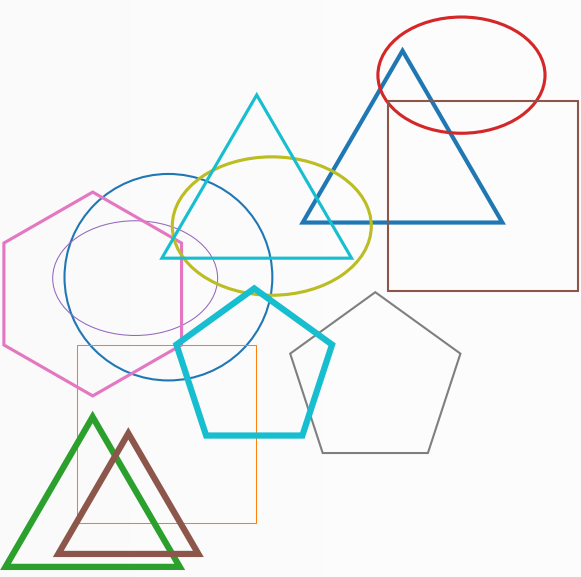[{"shape": "circle", "thickness": 1, "radius": 0.89, "center": [0.29, 0.519]}, {"shape": "triangle", "thickness": 2, "radius": 0.99, "center": [0.693, 0.713]}, {"shape": "square", "thickness": 0.5, "radius": 0.77, "center": [0.287, 0.247]}, {"shape": "triangle", "thickness": 3, "radius": 0.87, "center": [0.159, 0.104]}, {"shape": "oval", "thickness": 1.5, "radius": 0.72, "center": [0.794, 0.869]}, {"shape": "oval", "thickness": 0.5, "radius": 0.71, "center": [0.233, 0.518]}, {"shape": "square", "thickness": 1, "radius": 0.82, "center": [0.831, 0.66]}, {"shape": "triangle", "thickness": 3, "radius": 0.7, "center": [0.221, 0.11]}, {"shape": "hexagon", "thickness": 1.5, "radius": 0.88, "center": [0.16, 0.49]}, {"shape": "pentagon", "thickness": 1, "radius": 0.77, "center": [0.646, 0.339]}, {"shape": "oval", "thickness": 1.5, "radius": 0.86, "center": [0.468, 0.608]}, {"shape": "pentagon", "thickness": 3, "radius": 0.7, "center": [0.437, 0.359]}, {"shape": "triangle", "thickness": 1.5, "radius": 0.94, "center": [0.442, 0.646]}]